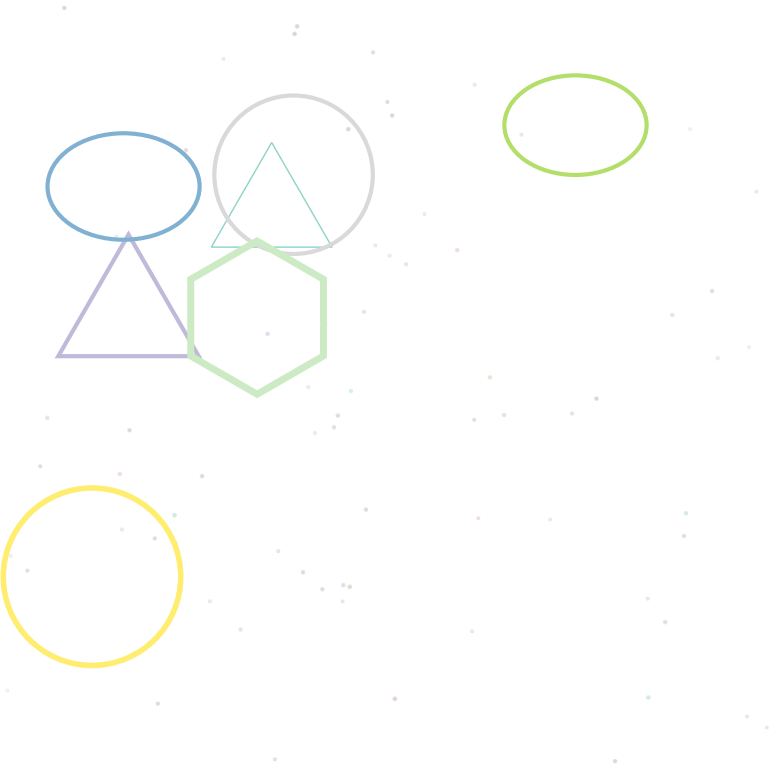[{"shape": "triangle", "thickness": 0.5, "radius": 0.45, "center": [0.353, 0.724]}, {"shape": "triangle", "thickness": 1.5, "radius": 0.53, "center": [0.167, 0.59]}, {"shape": "oval", "thickness": 1.5, "radius": 0.49, "center": [0.16, 0.758]}, {"shape": "oval", "thickness": 1.5, "radius": 0.46, "center": [0.747, 0.837]}, {"shape": "circle", "thickness": 1.5, "radius": 0.51, "center": [0.381, 0.773]}, {"shape": "hexagon", "thickness": 2.5, "radius": 0.5, "center": [0.334, 0.587]}, {"shape": "circle", "thickness": 2, "radius": 0.58, "center": [0.119, 0.251]}]